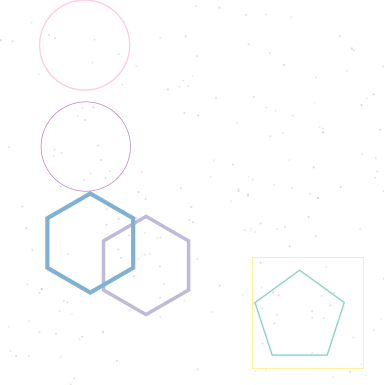[{"shape": "pentagon", "thickness": 1, "radius": 0.61, "center": [0.778, 0.176]}, {"shape": "hexagon", "thickness": 2.5, "radius": 0.64, "center": [0.379, 0.31]}, {"shape": "hexagon", "thickness": 3, "radius": 0.64, "center": [0.234, 0.369]}, {"shape": "circle", "thickness": 1, "radius": 0.59, "center": [0.22, 0.883]}, {"shape": "circle", "thickness": 0.5, "radius": 0.58, "center": [0.223, 0.619]}, {"shape": "square", "thickness": 0.5, "radius": 0.72, "center": [0.799, 0.189]}]